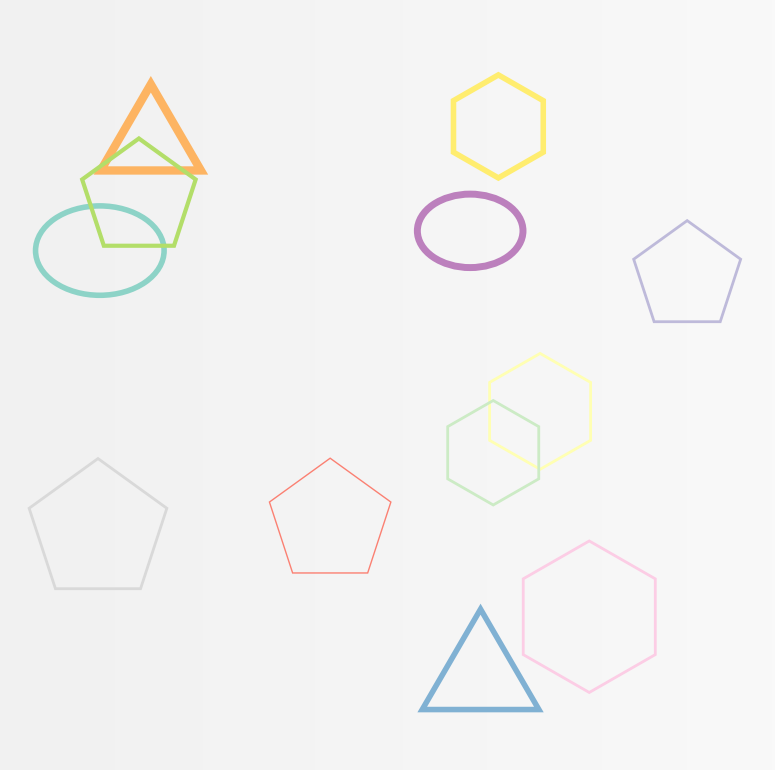[{"shape": "oval", "thickness": 2, "radius": 0.41, "center": [0.129, 0.675]}, {"shape": "hexagon", "thickness": 1, "radius": 0.38, "center": [0.697, 0.466]}, {"shape": "pentagon", "thickness": 1, "radius": 0.36, "center": [0.887, 0.641]}, {"shape": "pentagon", "thickness": 0.5, "radius": 0.41, "center": [0.426, 0.323]}, {"shape": "triangle", "thickness": 2, "radius": 0.43, "center": [0.62, 0.122]}, {"shape": "triangle", "thickness": 3, "radius": 0.37, "center": [0.195, 0.816]}, {"shape": "pentagon", "thickness": 1.5, "radius": 0.39, "center": [0.179, 0.743]}, {"shape": "hexagon", "thickness": 1, "radius": 0.49, "center": [0.76, 0.199]}, {"shape": "pentagon", "thickness": 1, "radius": 0.47, "center": [0.126, 0.311]}, {"shape": "oval", "thickness": 2.5, "radius": 0.34, "center": [0.607, 0.7]}, {"shape": "hexagon", "thickness": 1, "radius": 0.34, "center": [0.636, 0.412]}, {"shape": "hexagon", "thickness": 2, "radius": 0.33, "center": [0.643, 0.836]}]